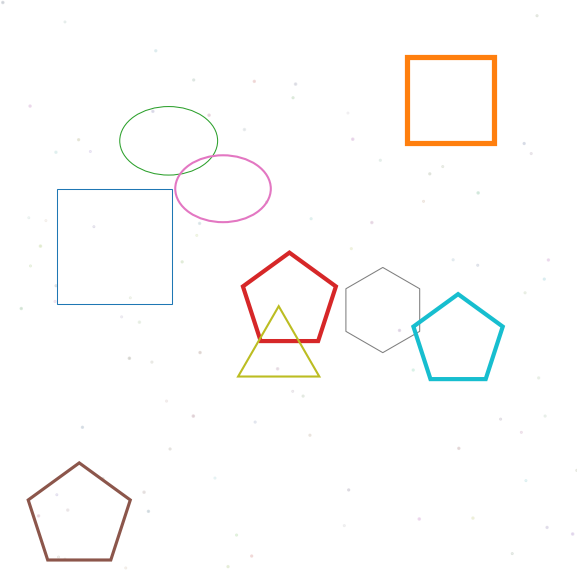[{"shape": "square", "thickness": 0.5, "radius": 0.5, "center": [0.199, 0.573]}, {"shape": "square", "thickness": 2.5, "radius": 0.37, "center": [0.78, 0.826]}, {"shape": "oval", "thickness": 0.5, "radius": 0.42, "center": [0.292, 0.755]}, {"shape": "pentagon", "thickness": 2, "radius": 0.42, "center": [0.501, 0.477]}, {"shape": "pentagon", "thickness": 1.5, "radius": 0.46, "center": [0.137, 0.105]}, {"shape": "oval", "thickness": 1, "radius": 0.41, "center": [0.386, 0.672]}, {"shape": "hexagon", "thickness": 0.5, "radius": 0.37, "center": [0.663, 0.462]}, {"shape": "triangle", "thickness": 1, "radius": 0.41, "center": [0.483, 0.388]}, {"shape": "pentagon", "thickness": 2, "radius": 0.41, "center": [0.793, 0.408]}]